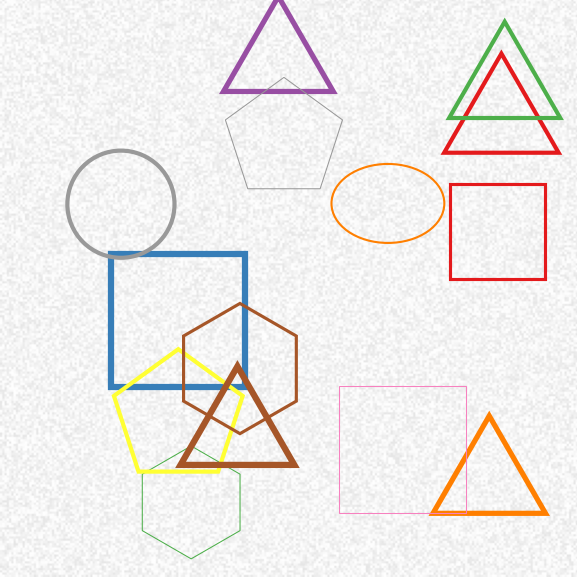[{"shape": "triangle", "thickness": 2, "radius": 0.57, "center": [0.868, 0.792]}, {"shape": "square", "thickness": 1.5, "radius": 0.41, "center": [0.861, 0.599]}, {"shape": "square", "thickness": 3, "radius": 0.58, "center": [0.308, 0.445]}, {"shape": "hexagon", "thickness": 0.5, "radius": 0.49, "center": [0.331, 0.129]}, {"shape": "triangle", "thickness": 2, "radius": 0.56, "center": [0.874, 0.85]}, {"shape": "triangle", "thickness": 2.5, "radius": 0.55, "center": [0.482, 0.896]}, {"shape": "triangle", "thickness": 2.5, "radius": 0.56, "center": [0.847, 0.167]}, {"shape": "oval", "thickness": 1, "radius": 0.49, "center": [0.672, 0.647]}, {"shape": "pentagon", "thickness": 2, "radius": 0.59, "center": [0.309, 0.277]}, {"shape": "triangle", "thickness": 3, "radius": 0.57, "center": [0.411, 0.251]}, {"shape": "hexagon", "thickness": 1.5, "radius": 0.56, "center": [0.415, 0.361]}, {"shape": "square", "thickness": 0.5, "radius": 0.55, "center": [0.698, 0.221]}, {"shape": "pentagon", "thickness": 0.5, "radius": 0.53, "center": [0.492, 0.759]}, {"shape": "circle", "thickness": 2, "radius": 0.46, "center": [0.209, 0.646]}]